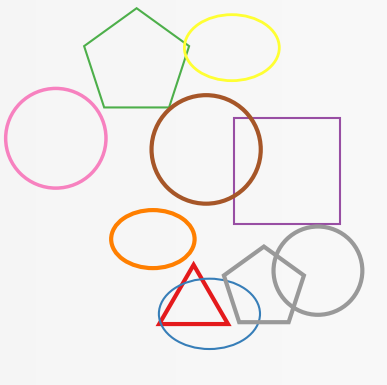[{"shape": "triangle", "thickness": 3, "radius": 0.51, "center": [0.5, 0.21]}, {"shape": "oval", "thickness": 1.5, "radius": 0.65, "center": [0.54, 0.185]}, {"shape": "pentagon", "thickness": 1.5, "radius": 0.71, "center": [0.353, 0.836]}, {"shape": "square", "thickness": 1.5, "radius": 0.69, "center": [0.741, 0.556]}, {"shape": "oval", "thickness": 3, "radius": 0.54, "center": [0.395, 0.379]}, {"shape": "oval", "thickness": 2, "radius": 0.61, "center": [0.598, 0.876]}, {"shape": "circle", "thickness": 3, "radius": 0.7, "center": [0.532, 0.612]}, {"shape": "circle", "thickness": 2.5, "radius": 0.65, "center": [0.144, 0.641]}, {"shape": "circle", "thickness": 3, "radius": 0.57, "center": [0.82, 0.297]}, {"shape": "pentagon", "thickness": 3, "radius": 0.54, "center": [0.681, 0.251]}]